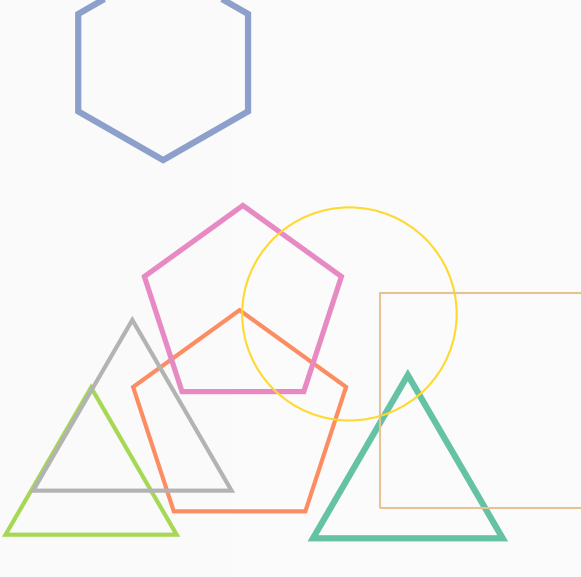[{"shape": "triangle", "thickness": 3, "radius": 0.94, "center": [0.702, 0.161]}, {"shape": "pentagon", "thickness": 2, "radius": 0.96, "center": [0.412, 0.27]}, {"shape": "hexagon", "thickness": 3, "radius": 0.84, "center": [0.281, 0.891]}, {"shape": "pentagon", "thickness": 2.5, "radius": 0.89, "center": [0.418, 0.465]}, {"shape": "triangle", "thickness": 2, "radius": 0.85, "center": [0.157, 0.158]}, {"shape": "circle", "thickness": 1, "radius": 0.92, "center": [0.601, 0.456]}, {"shape": "square", "thickness": 1, "radius": 0.93, "center": [0.84, 0.306]}, {"shape": "triangle", "thickness": 2, "radius": 0.99, "center": [0.228, 0.248]}]